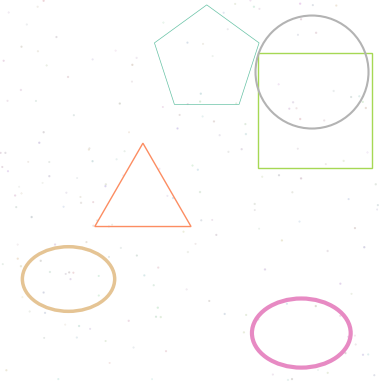[{"shape": "pentagon", "thickness": 0.5, "radius": 0.71, "center": [0.537, 0.844]}, {"shape": "triangle", "thickness": 1, "radius": 0.72, "center": [0.371, 0.484]}, {"shape": "oval", "thickness": 3, "radius": 0.64, "center": [0.783, 0.135]}, {"shape": "square", "thickness": 1, "radius": 0.74, "center": [0.818, 0.713]}, {"shape": "oval", "thickness": 2.5, "radius": 0.6, "center": [0.178, 0.275]}, {"shape": "circle", "thickness": 1.5, "radius": 0.73, "center": [0.81, 0.813]}]